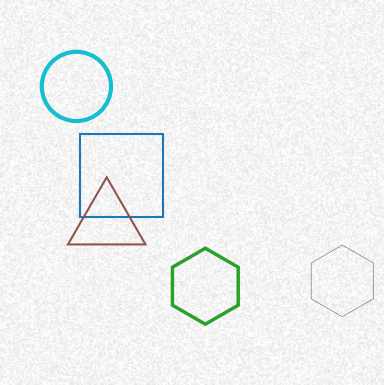[{"shape": "square", "thickness": 1.5, "radius": 0.54, "center": [0.315, 0.544]}, {"shape": "hexagon", "thickness": 2.5, "radius": 0.49, "center": [0.533, 0.257]}, {"shape": "triangle", "thickness": 1.5, "radius": 0.58, "center": [0.277, 0.423]}, {"shape": "hexagon", "thickness": 0.5, "radius": 0.47, "center": [0.889, 0.27]}, {"shape": "circle", "thickness": 3, "radius": 0.45, "center": [0.198, 0.776]}]